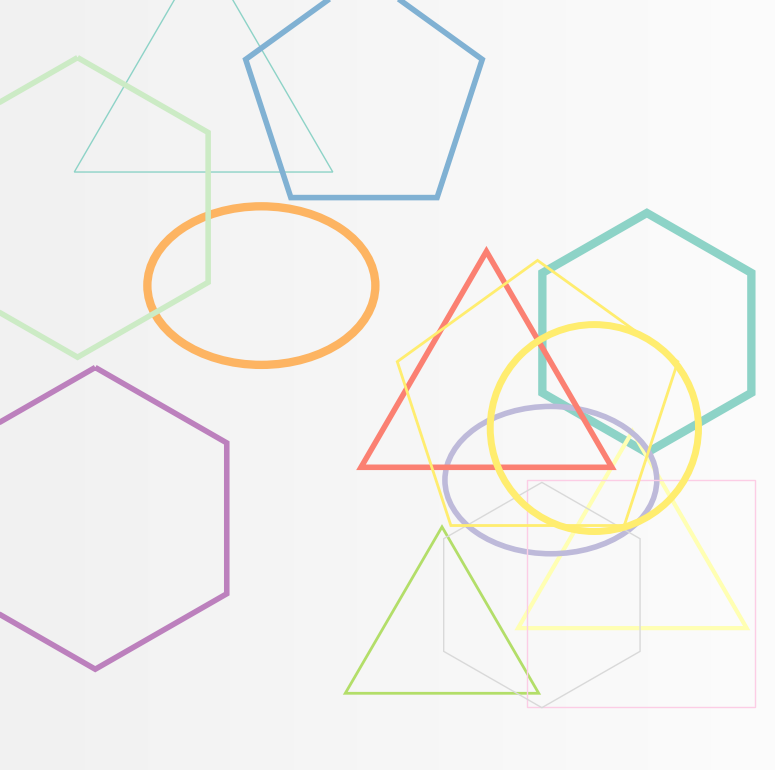[{"shape": "hexagon", "thickness": 3, "radius": 0.78, "center": [0.835, 0.568]}, {"shape": "triangle", "thickness": 0.5, "radius": 0.96, "center": [0.263, 0.873]}, {"shape": "triangle", "thickness": 1.5, "radius": 0.85, "center": [0.816, 0.269]}, {"shape": "oval", "thickness": 2, "radius": 0.68, "center": [0.711, 0.377]}, {"shape": "triangle", "thickness": 2, "radius": 0.93, "center": [0.628, 0.487]}, {"shape": "pentagon", "thickness": 2, "radius": 0.8, "center": [0.47, 0.873]}, {"shape": "oval", "thickness": 3, "radius": 0.74, "center": [0.337, 0.629]}, {"shape": "triangle", "thickness": 1, "radius": 0.72, "center": [0.57, 0.172]}, {"shape": "square", "thickness": 0.5, "radius": 0.73, "center": [0.827, 0.229]}, {"shape": "hexagon", "thickness": 0.5, "radius": 0.73, "center": [0.699, 0.227]}, {"shape": "hexagon", "thickness": 2, "radius": 0.98, "center": [0.123, 0.327]}, {"shape": "hexagon", "thickness": 2, "radius": 0.97, "center": [0.1, 0.731]}, {"shape": "pentagon", "thickness": 1, "radius": 0.95, "center": [0.694, 0.471]}, {"shape": "circle", "thickness": 2.5, "radius": 0.67, "center": [0.767, 0.444]}]